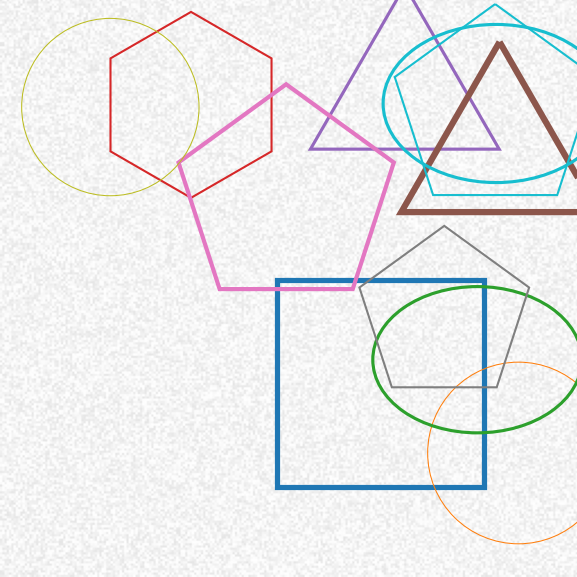[{"shape": "square", "thickness": 2.5, "radius": 0.9, "center": [0.658, 0.335]}, {"shape": "circle", "thickness": 0.5, "radius": 0.79, "center": [0.898, 0.215]}, {"shape": "oval", "thickness": 1.5, "radius": 0.9, "center": [0.826, 0.376]}, {"shape": "hexagon", "thickness": 1, "radius": 0.8, "center": [0.331, 0.818]}, {"shape": "triangle", "thickness": 1.5, "radius": 0.94, "center": [0.701, 0.835]}, {"shape": "triangle", "thickness": 3, "radius": 0.98, "center": [0.865, 0.73]}, {"shape": "pentagon", "thickness": 2, "radius": 0.98, "center": [0.496, 0.657]}, {"shape": "pentagon", "thickness": 1, "radius": 0.77, "center": [0.769, 0.454]}, {"shape": "circle", "thickness": 0.5, "radius": 0.77, "center": [0.191, 0.814]}, {"shape": "pentagon", "thickness": 1, "radius": 0.91, "center": [0.857, 0.809]}, {"shape": "oval", "thickness": 1.5, "radius": 0.98, "center": [0.859, 0.82]}]